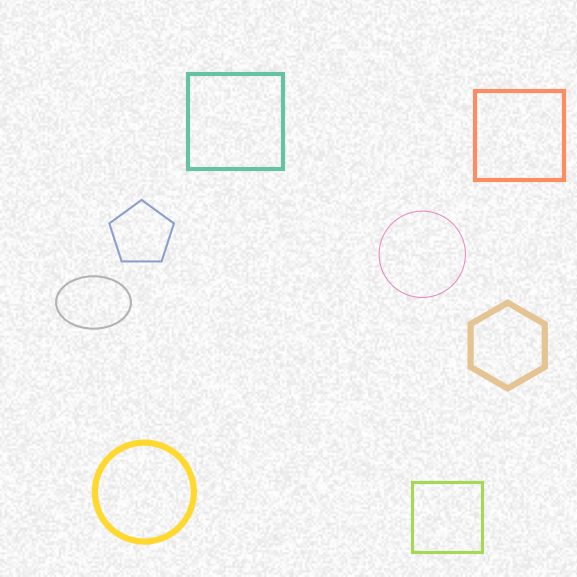[{"shape": "square", "thickness": 2, "radius": 0.41, "center": [0.408, 0.789]}, {"shape": "square", "thickness": 2, "radius": 0.39, "center": [0.899, 0.764]}, {"shape": "pentagon", "thickness": 1, "radius": 0.29, "center": [0.245, 0.594]}, {"shape": "circle", "thickness": 0.5, "radius": 0.37, "center": [0.731, 0.559]}, {"shape": "square", "thickness": 1.5, "radius": 0.3, "center": [0.774, 0.104]}, {"shape": "circle", "thickness": 3, "radius": 0.43, "center": [0.25, 0.147]}, {"shape": "hexagon", "thickness": 3, "radius": 0.37, "center": [0.879, 0.401]}, {"shape": "oval", "thickness": 1, "radius": 0.32, "center": [0.162, 0.475]}]